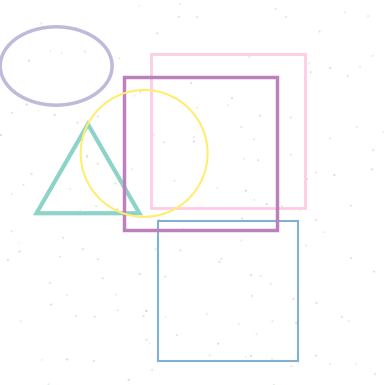[{"shape": "triangle", "thickness": 3, "radius": 0.77, "center": [0.228, 0.523]}, {"shape": "oval", "thickness": 2.5, "radius": 0.73, "center": [0.146, 0.829]}, {"shape": "square", "thickness": 1.5, "radius": 0.91, "center": [0.592, 0.245]}, {"shape": "square", "thickness": 2, "radius": 1.0, "center": [0.591, 0.66]}, {"shape": "square", "thickness": 2.5, "radius": 0.99, "center": [0.52, 0.601]}, {"shape": "circle", "thickness": 1.5, "radius": 0.82, "center": [0.374, 0.602]}]